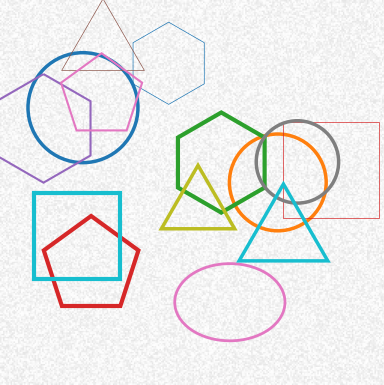[{"shape": "hexagon", "thickness": 0.5, "radius": 0.53, "center": [0.438, 0.836]}, {"shape": "circle", "thickness": 2.5, "radius": 0.71, "center": [0.216, 0.72]}, {"shape": "circle", "thickness": 2.5, "radius": 0.63, "center": [0.722, 0.526]}, {"shape": "hexagon", "thickness": 3, "radius": 0.65, "center": [0.575, 0.578]}, {"shape": "pentagon", "thickness": 3, "radius": 0.65, "center": [0.237, 0.31]}, {"shape": "square", "thickness": 0.5, "radius": 0.62, "center": [0.859, 0.559]}, {"shape": "hexagon", "thickness": 1.5, "radius": 0.71, "center": [0.113, 0.667]}, {"shape": "triangle", "thickness": 0.5, "radius": 0.62, "center": [0.268, 0.879]}, {"shape": "pentagon", "thickness": 1.5, "radius": 0.55, "center": [0.264, 0.751]}, {"shape": "oval", "thickness": 2, "radius": 0.72, "center": [0.597, 0.215]}, {"shape": "circle", "thickness": 2.5, "radius": 0.53, "center": [0.773, 0.579]}, {"shape": "triangle", "thickness": 2.5, "radius": 0.55, "center": [0.514, 0.461]}, {"shape": "triangle", "thickness": 2.5, "radius": 0.66, "center": [0.736, 0.389]}, {"shape": "square", "thickness": 3, "radius": 0.56, "center": [0.2, 0.387]}]